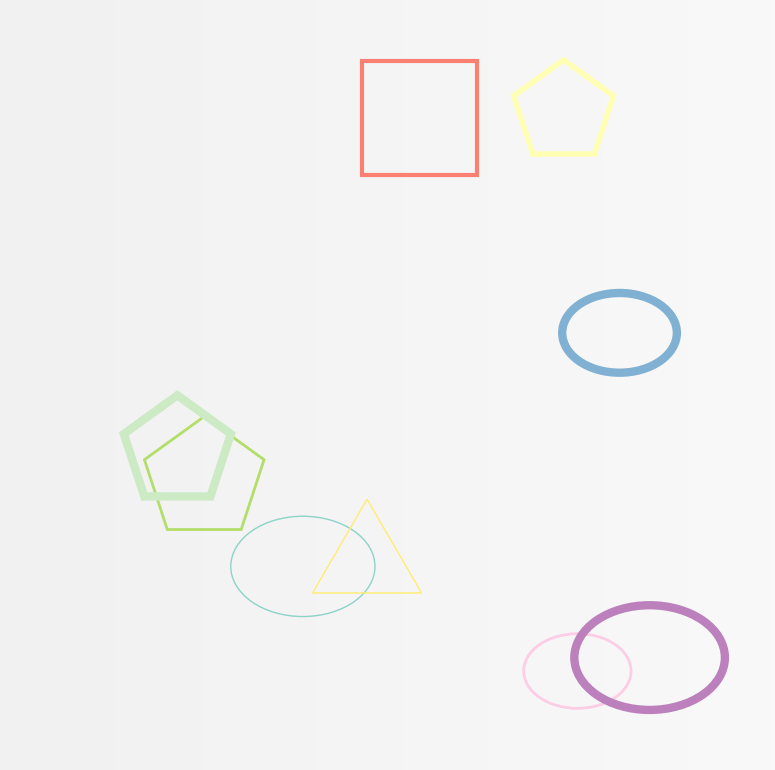[{"shape": "oval", "thickness": 0.5, "radius": 0.47, "center": [0.391, 0.264]}, {"shape": "pentagon", "thickness": 2, "radius": 0.34, "center": [0.727, 0.855]}, {"shape": "square", "thickness": 1.5, "radius": 0.37, "center": [0.541, 0.847]}, {"shape": "oval", "thickness": 3, "radius": 0.37, "center": [0.799, 0.568]}, {"shape": "pentagon", "thickness": 1, "radius": 0.41, "center": [0.264, 0.378]}, {"shape": "oval", "thickness": 1, "radius": 0.35, "center": [0.745, 0.129]}, {"shape": "oval", "thickness": 3, "radius": 0.49, "center": [0.838, 0.146]}, {"shape": "pentagon", "thickness": 3, "radius": 0.36, "center": [0.229, 0.414]}, {"shape": "triangle", "thickness": 0.5, "radius": 0.41, "center": [0.474, 0.27]}]